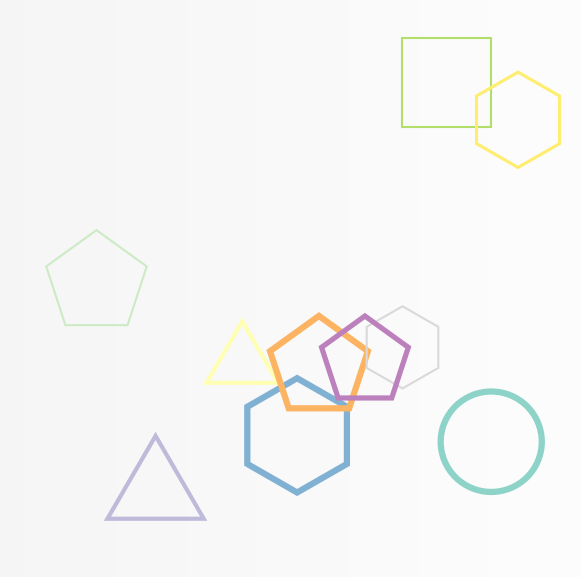[{"shape": "circle", "thickness": 3, "radius": 0.43, "center": [0.845, 0.234]}, {"shape": "triangle", "thickness": 2, "radius": 0.36, "center": [0.417, 0.372]}, {"shape": "triangle", "thickness": 2, "radius": 0.48, "center": [0.268, 0.149]}, {"shape": "hexagon", "thickness": 3, "radius": 0.49, "center": [0.511, 0.245]}, {"shape": "pentagon", "thickness": 3, "radius": 0.44, "center": [0.549, 0.364]}, {"shape": "square", "thickness": 1, "radius": 0.38, "center": [0.767, 0.856]}, {"shape": "hexagon", "thickness": 1, "radius": 0.36, "center": [0.692, 0.398]}, {"shape": "pentagon", "thickness": 2.5, "radius": 0.39, "center": [0.628, 0.373]}, {"shape": "pentagon", "thickness": 1, "radius": 0.45, "center": [0.166, 0.51]}, {"shape": "hexagon", "thickness": 1.5, "radius": 0.41, "center": [0.891, 0.792]}]